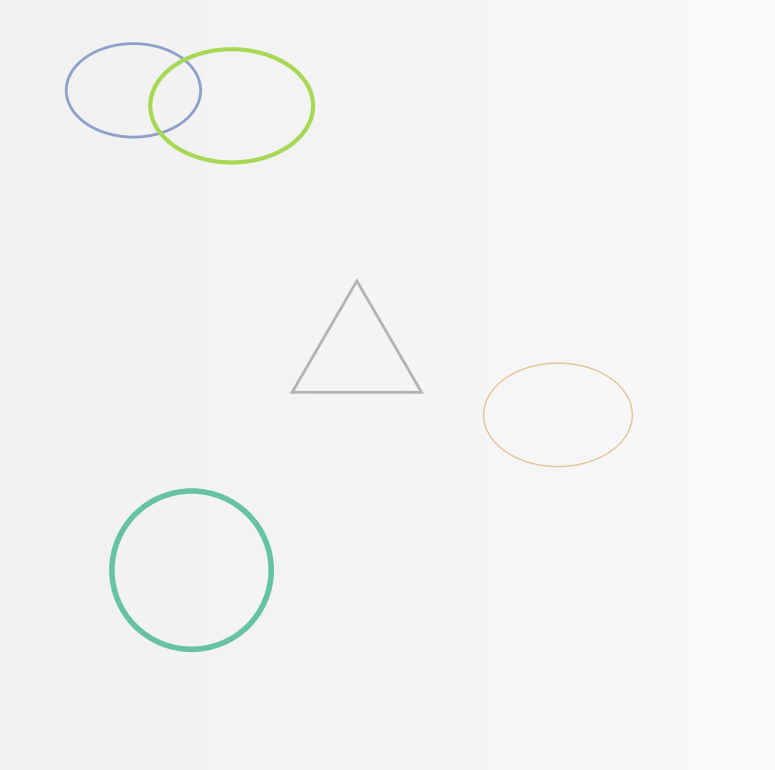[{"shape": "circle", "thickness": 2, "radius": 0.51, "center": [0.247, 0.26]}, {"shape": "oval", "thickness": 1, "radius": 0.43, "center": [0.172, 0.883]}, {"shape": "oval", "thickness": 1.5, "radius": 0.53, "center": [0.299, 0.863]}, {"shape": "oval", "thickness": 0.5, "radius": 0.48, "center": [0.72, 0.461]}, {"shape": "triangle", "thickness": 1, "radius": 0.48, "center": [0.46, 0.539]}]